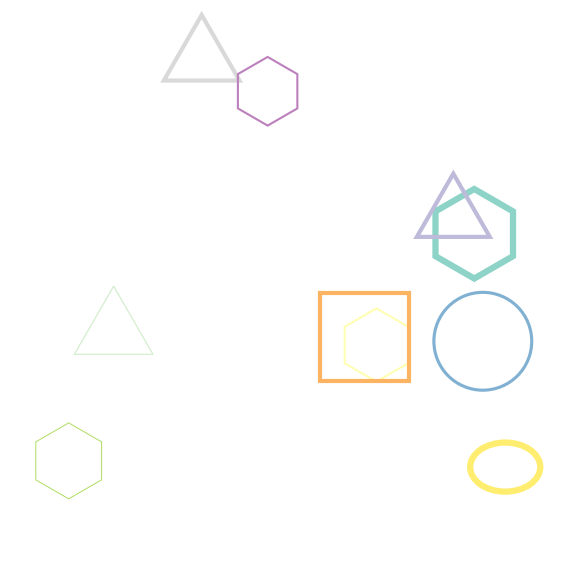[{"shape": "hexagon", "thickness": 3, "radius": 0.39, "center": [0.821, 0.594]}, {"shape": "hexagon", "thickness": 1, "radius": 0.32, "center": [0.652, 0.402]}, {"shape": "triangle", "thickness": 2, "radius": 0.36, "center": [0.785, 0.625]}, {"shape": "circle", "thickness": 1.5, "radius": 0.42, "center": [0.836, 0.408]}, {"shape": "square", "thickness": 2, "radius": 0.38, "center": [0.631, 0.415]}, {"shape": "hexagon", "thickness": 0.5, "radius": 0.33, "center": [0.119, 0.201]}, {"shape": "triangle", "thickness": 2, "radius": 0.38, "center": [0.349, 0.897]}, {"shape": "hexagon", "thickness": 1, "radius": 0.3, "center": [0.463, 0.841]}, {"shape": "triangle", "thickness": 0.5, "radius": 0.39, "center": [0.197, 0.425]}, {"shape": "oval", "thickness": 3, "radius": 0.3, "center": [0.875, 0.19]}]